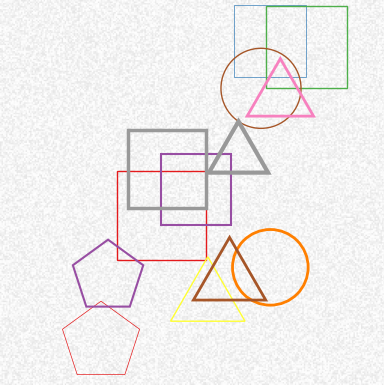[{"shape": "square", "thickness": 1, "radius": 0.58, "center": [0.42, 0.44]}, {"shape": "pentagon", "thickness": 0.5, "radius": 0.53, "center": [0.262, 0.112]}, {"shape": "square", "thickness": 0.5, "radius": 0.47, "center": [0.701, 0.894]}, {"shape": "square", "thickness": 1, "radius": 0.53, "center": [0.796, 0.878]}, {"shape": "square", "thickness": 1.5, "radius": 0.46, "center": [0.509, 0.508]}, {"shape": "pentagon", "thickness": 1.5, "radius": 0.48, "center": [0.281, 0.281]}, {"shape": "circle", "thickness": 2, "radius": 0.49, "center": [0.702, 0.306]}, {"shape": "triangle", "thickness": 1, "radius": 0.56, "center": [0.54, 0.221]}, {"shape": "circle", "thickness": 1, "radius": 0.52, "center": [0.678, 0.771]}, {"shape": "triangle", "thickness": 2, "radius": 0.54, "center": [0.596, 0.275]}, {"shape": "triangle", "thickness": 2, "radius": 0.5, "center": [0.728, 0.748]}, {"shape": "square", "thickness": 2.5, "radius": 0.51, "center": [0.433, 0.561]}, {"shape": "triangle", "thickness": 3, "radius": 0.44, "center": [0.619, 0.596]}]